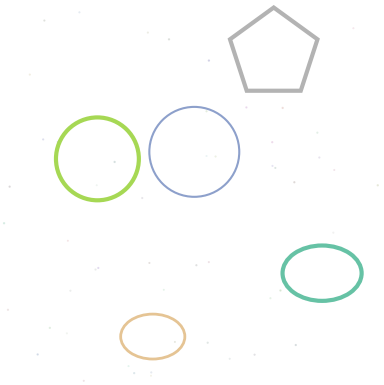[{"shape": "oval", "thickness": 3, "radius": 0.51, "center": [0.837, 0.29]}, {"shape": "circle", "thickness": 1.5, "radius": 0.58, "center": [0.505, 0.606]}, {"shape": "circle", "thickness": 3, "radius": 0.54, "center": [0.253, 0.587]}, {"shape": "oval", "thickness": 2, "radius": 0.42, "center": [0.397, 0.126]}, {"shape": "pentagon", "thickness": 3, "radius": 0.6, "center": [0.711, 0.861]}]